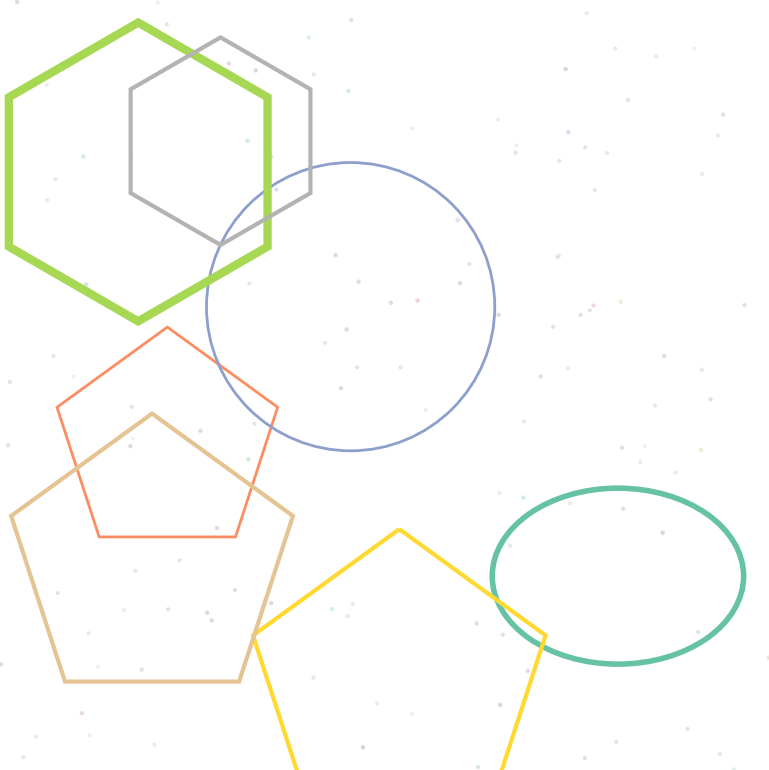[{"shape": "oval", "thickness": 2, "radius": 0.82, "center": [0.802, 0.252]}, {"shape": "pentagon", "thickness": 1, "radius": 0.75, "center": [0.217, 0.425]}, {"shape": "circle", "thickness": 1, "radius": 0.94, "center": [0.455, 0.602]}, {"shape": "hexagon", "thickness": 3, "radius": 0.97, "center": [0.179, 0.777]}, {"shape": "pentagon", "thickness": 1.5, "radius": 1.0, "center": [0.519, 0.113]}, {"shape": "pentagon", "thickness": 1.5, "radius": 0.96, "center": [0.197, 0.27]}, {"shape": "hexagon", "thickness": 1.5, "radius": 0.67, "center": [0.286, 0.817]}]